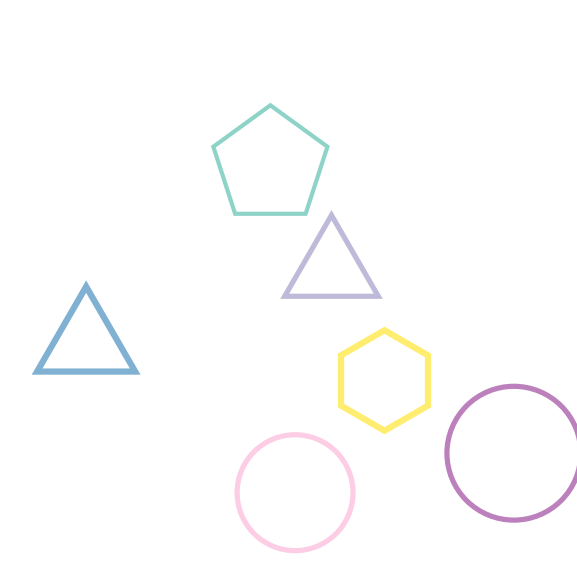[{"shape": "pentagon", "thickness": 2, "radius": 0.52, "center": [0.468, 0.713]}, {"shape": "triangle", "thickness": 2.5, "radius": 0.47, "center": [0.574, 0.533]}, {"shape": "triangle", "thickness": 3, "radius": 0.49, "center": [0.149, 0.405]}, {"shape": "circle", "thickness": 2.5, "radius": 0.5, "center": [0.511, 0.146]}, {"shape": "circle", "thickness": 2.5, "radius": 0.58, "center": [0.89, 0.214]}, {"shape": "hexagon", "thickness": 3, "radius": 0.43, "center": [0.666, 0.34]}]